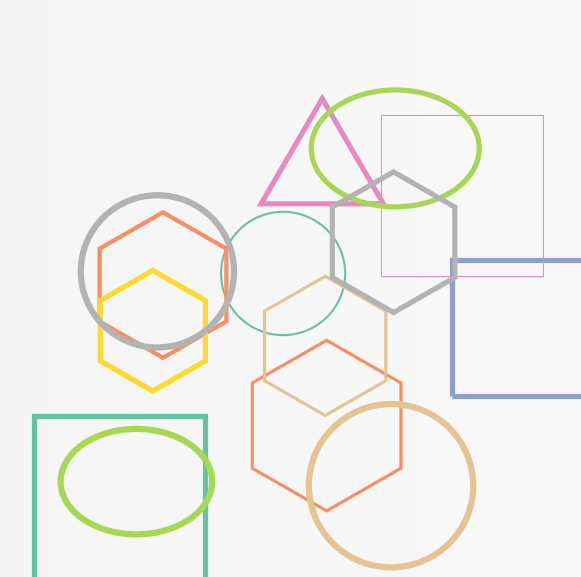[{"shape": "circle", "thickness": 1, "radius": 0.53, "center": [0.487, 0.526]}, {"shape": "square", "thickness": 2.5, "radius": 0.73, "center": [0.206, 0.132]}, {"shape": "hexagon", "thickness": 1.5, "radius": 0.74, "center": [0.562, 0.262]}, {"shape": "hexagon", "thickness": 2, "radius": 0.63, "center": [0.28, 0.506]}, {"shape": "square", "thickness": 2.5, "radius": 0.59, "center": [0.895, 0.431]}, {"shape": "triangle", "thickness": 2.5, "radius": 0.61, "center": [0.554, 0.707]}, {"shape": "square", "thickness": 0.5, "radius": 0.7, "center": [0.795, 0.661]}, {"shape": "oval", "thickness": 2.5, "radius": 0.72, "center": [0.68, 0.742]}, {"shape": "oval", "thickness": 3, "radius": 0.65, "center": [0.235, 0.165]}, {"shape": "hexagon", "thickness": 2.5, "radius": 0.52, "center": [0.263, 0.426]}, {"shape": "hexagon", "thickness": 1.5, "radius": 0.6, "center": [0.559, 0.4]}, {"shape": "circle", "thickness": 3, "radius": 0.71, "center": [0.673, 0.158]}, {"shape": "hexagon", "thickness": 2.5, "radius": 0.61, "center": [0.677, 0.58]}, {"shape": "circle", "thickness": 3, "radius": 0.66, "center": [0.271, 0.529]}]